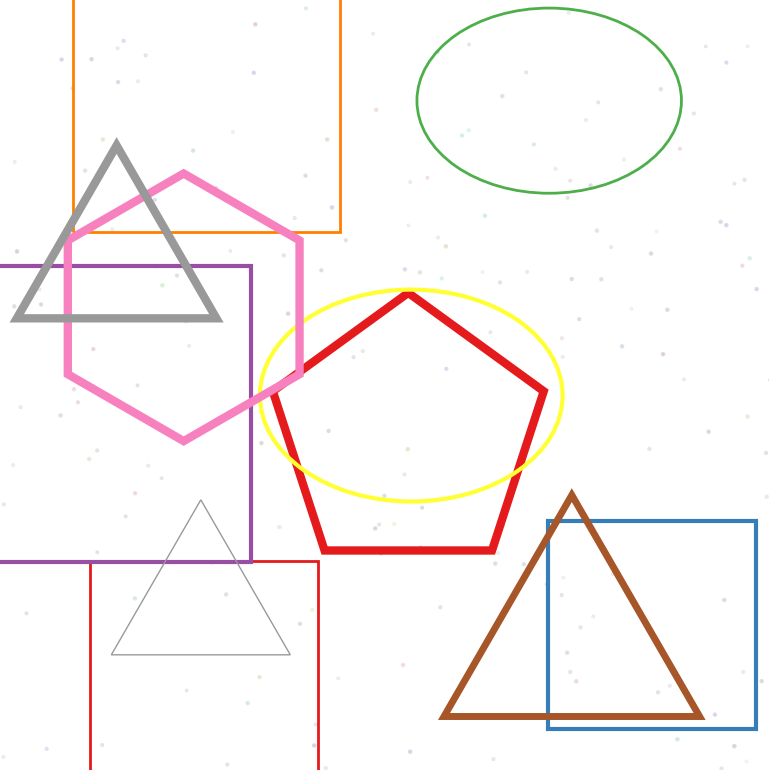[{"shape": "square", "thickness": 1, "radius": 0.74, "center": [0.265, 0.123]}, {"shape": "pentagon", "thickness": 3, "radius": 0.92, "center": [0.53, 0.435]}, {"shape": "square", "thickness": 1.5, "radius": 0.67, "center": [0.847, 0.188]}, {"shape": "oval", "thickness": 1, "radius": 0.86, "center": [0.713, 0.869]}, {"shape": "square", "thickness": 1.5, "radius": 0.96, "center": [0.133, 0.462]}, {"shape": "square", "thickness": 1, "radius": 0.87, "center": [0.268, 0.872]}, {"shape": "oval", "thickness": 1.5, "radius": 0.98, "center": [0.534, 0.486]}, {"shape": "triangle", "thickness": 2.5, "radius": 0.96, "center": [0.743, 0.165]}, {"shape": "hexagon", "thickness": 3, "radius": 0.87, "center": [0.239, 0.601]}, {"shape": "triangle", "thickness": 3, "radius": 0.75, "center": [0.151, 0.661]}, {"shape": "triangle", "thickness": 0.5, "radius": 0.67, "center": [0.261, 0.217]}]